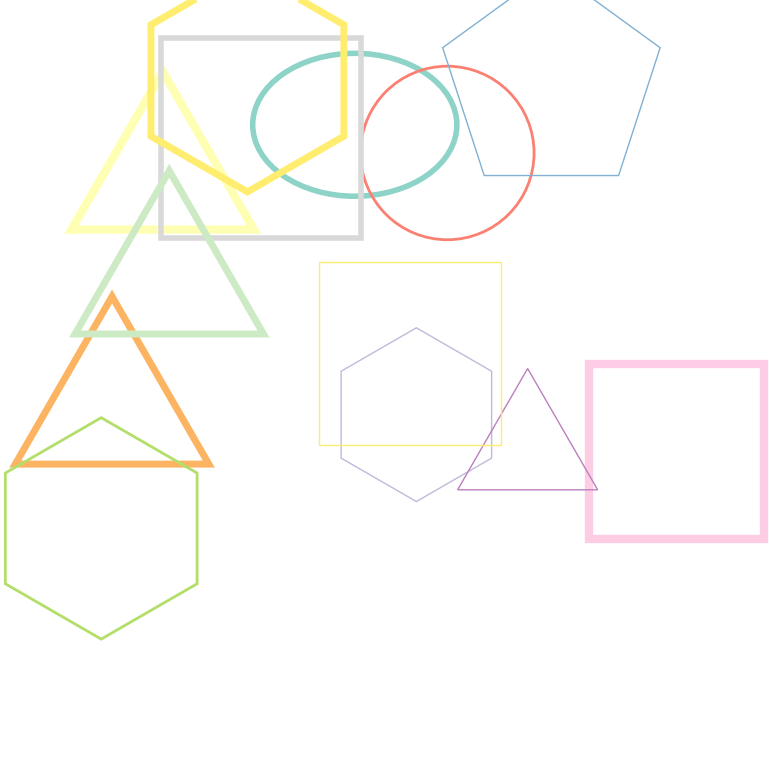[{"shape": "oval", "thickness": 2, "radius": 0.66, "center": [0.461, 0.838]}, {"shape": "triangle", "thickness": 3, "radius": 0.68, "center": [0.211, 0.77]}, {"shape": "hexagon", "thickness": 0.5, "radius": 0.56, "center": [0.541, 0.461]}, {"shape": "circle", "thickness": 1, "radius": 0.56, "center": [0.581, 0.801]}, {"shape": "pentagon", "thickness": 0.5, "radius": 0.74, "center": [0.716, 0.892]}, {"shape": "triangle", "thickness": 2.5, "radius": 0.73, "center": [0.146, 0.47]}, {"shape": "hexagon", "thickness": 1, "radius": 0.72, "center": [0.131, 0.314]}, {"shape": "square", "thickness": 3, "radius": 0.57, "center": [0.879, 0.414]}, {"shape": "square", "thickness": 2, "radius": 0.65, "center": [0.339, 0.821]}, {"shape": "triangle", "thickness": 0.5, "radius": 0.52, "center": [0.685, 0.416]}, {"shape": "triangle", "thickness": 2.5, "radius": 0.71, "center": [0.22, 0.637]}, {"shape": "hexagon", "thickness": 2.5, "radius": 0.72, "center": [0.321, 0.895]}, {"shape": "square", "thickness": 0.5, "radius": 0.59, "center": [0.532, 0.541]}]